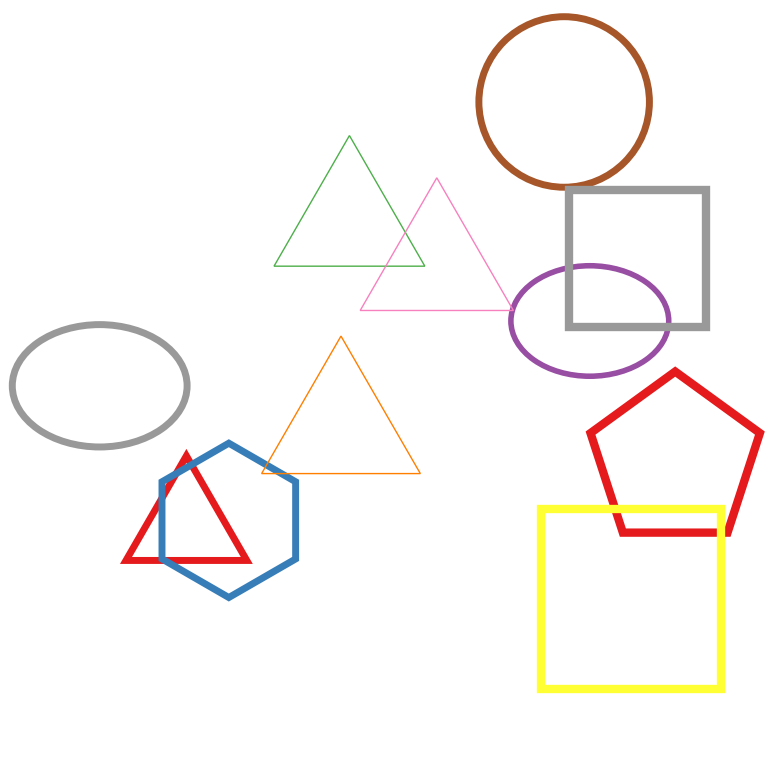[{"shape": "pentagon", "thickness": 3, "radius": 0.58, "center": [0.877, 0.402]}, {"shape": "triangle", "thickness": 2.5, "radius": 0.45, "center": [0.242, 0.317]}, {"shape": "hexagon", "thickness": 2.5, "radius": 0.5, "center": [0.297, 0.324]}, {"shape": "triangle", "thickness": 0.5, "radius": 0.57, "center": [0.454, 0.711]}, {"shape": "oval", "thickness": 2, "radius": 0.51, "center": [0.766, 0.583]}, {"shape": "triangle", "thickness": 0.5, "radius": 0.6, "center": [0.443, 0.444]}, {"shape": "square", "thickness": 3, "radius": 0.59, "center": [0.819, 0.222]}, {"shape": "circle", "thickness": 2.5, "radius": 0.55, "center": [0.733, 0.868]}, {"shape": "triangle", "thickness": 0.5, "radius": 0.57, "center": [0.567, 0.654]}, {"shape": "square", "thickness": 3, "radius": 0.45, "center": [0.828, 0.664]}, {"shape": "oval", "thickness": 2.5, "radius": 0.57, "center": [0.129, 0.499]}]